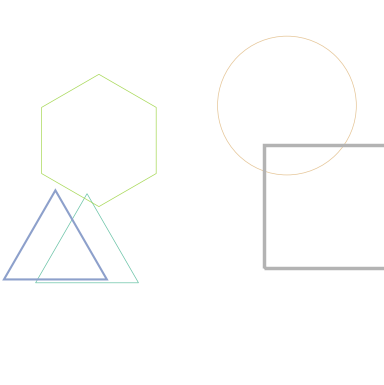[{"shape": "triangle", "thickness": 0.5, "radius": 0.77, "center": [0.226, 0.343]}, {"shape": "triangle", "thickness": 1.5, "radius": 0.77, "center": [0.144, 0.351]}, {"shape": "hexagon", "thickness": 0.5, "radius": 0.86, "center": [0.257, 0.635]}, {"shape": "circle", "thickness": 0.5, "radius": 0.9, "center": [0.745, 0.726]}, {"shape": "square", "thickness": 2.5, "radius": 0.8, "center": [0.845, 0.464]}]